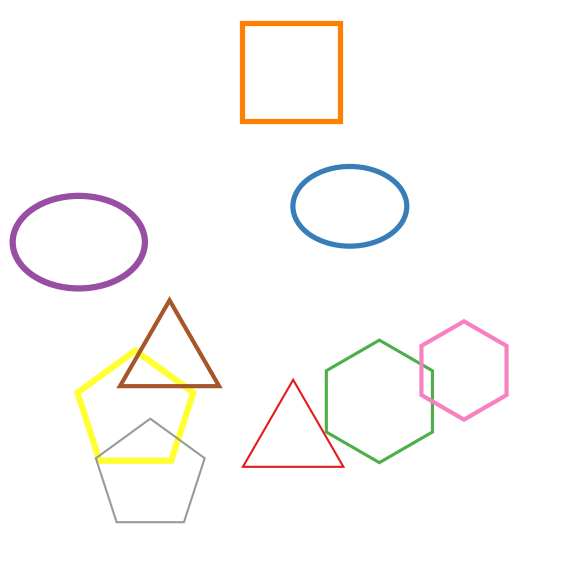[{"shape": "triangle", "thickness": 1, "radius": 0.5, "center": [0.508, 0.241]}, {"shape": "oval", "thickness": 2.5, "radius": 0.49, "center": [0.606, 0.642]}, {"shape": "hexagon", "thickness": 1.5, "radius": 0.53, "center": [0.657, 0.304]}, {"shape": "oval", "thickness": 3, "radius": 0.57, "center": [0.136, 0.58]}, {"shape": "square", "thickness": 2.5, "radius": 0.42, "center": [0.504, 0.874]}, {"shape": "pentagon", "thickness": 3, "radius": 0.53, "center": [0.234, 0.287]}, {"shape": "triangle", "thickness": 2, "radius": 0.5, "center": [0.294, 0.38]}, {"shape": "hexagon", "thickness": 2, "radius": 0.43, "center": [0.803, 0.358]}, {"shape": "pentagon", "thickness": 1, "radius": 0.5, "center": [0.26, 0.175]}]